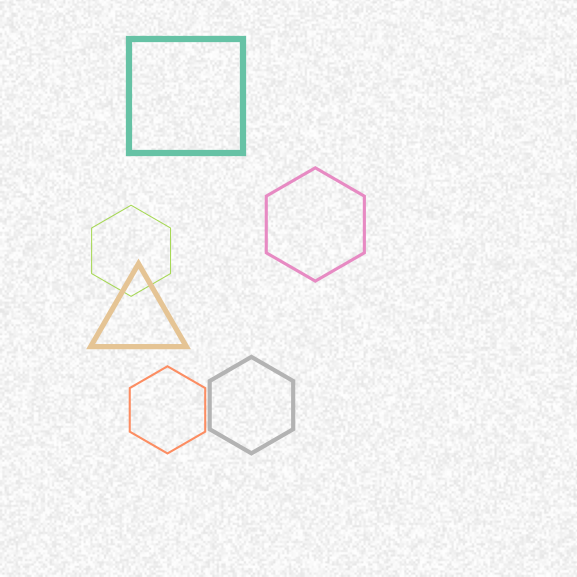[{"shape": "square", "thickness": 3, "radius": 0.49, "center": [0.321, 0.832]}, {"shape": "hexagon", "thickness": 1, "radius": 0.38, "center": [0.29, 0.289]}, {"shape": "hexagon", "thickness": 1.5, "radius": 0.49, "center": [0.546, 0.61]}, {"shape": "hexagon", "thickness": 0.5, "radius": 0.39, "center": [0.227, 0.565]}, {"shape": "triangle", "thickness": 2.5, "radius": 0.48, "center": [0.24, 0.447]}, {"shape": "hexagon", "thickness": 2, "radius": 0.42, "center": [0.435, 0.298]}]